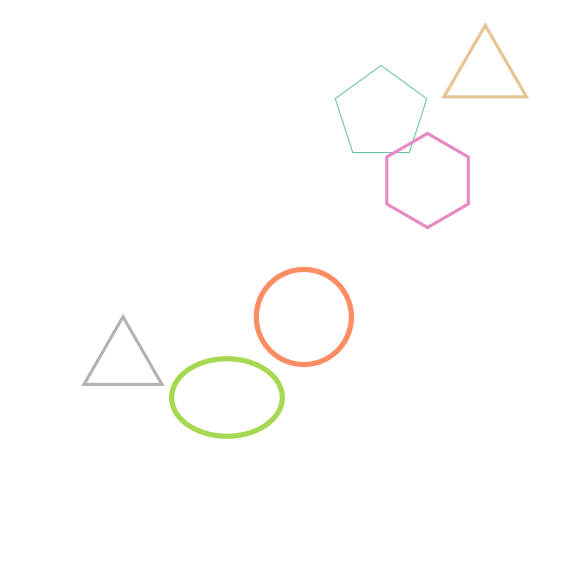[{"shape": "pentagon", "thickness": 0.5, "radius": 0.42, "center": [0.66, 0.802]}, {"shape": "circle", "thickness": 2.5, "radius": 0.41, "center": [0.526, 0.45]}, {"shape": "hexagon", "thickness": 1.5, "radius": 0.41, "center": [0.74, 0.687]}, {"shape": "oval", "thickness": 2.5, "radius": 0.48, "center": [0.393, 0.311]}, {"shape": "triangle", "thickness": 1.5, "radius": 0.41, "center": [0.84, 0.873]}, {"shape": "triangle", "thickness": 1.5, "radius": 0.39, "center": [0.213, 0.373]}]